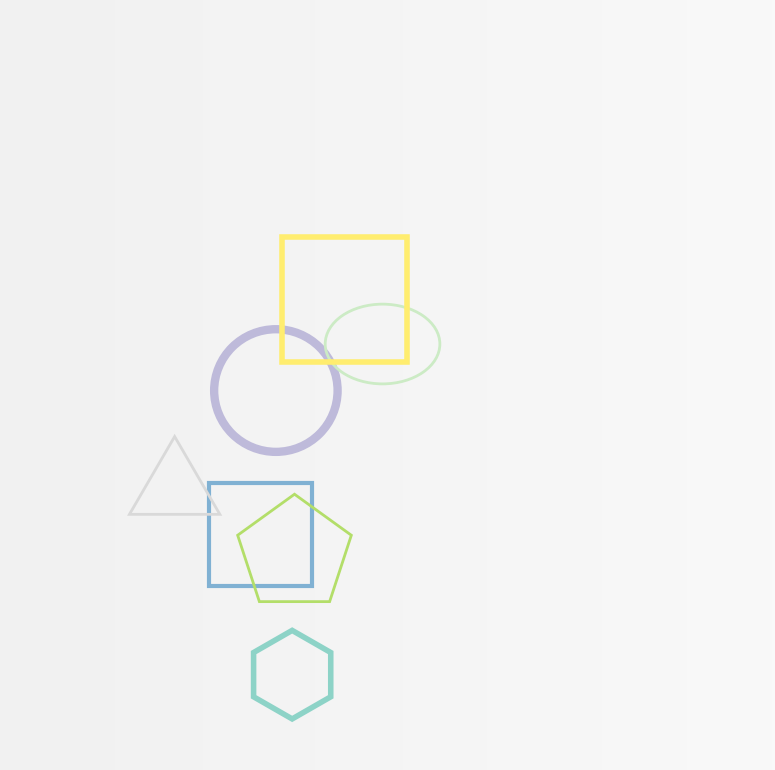[{"shape": "hexagon", "thickness": 2, "radius": 0.29, "center": [0.377, 0.124]}, {"shape": "circle", "thickness": 3, "radius": 0.4, "center": [0.356, 0.493]}, {"shape": "square", "thickness": 1.5, "radius": 0.33, "center": [0.336, 0.306]}, {"shape": "pentagon", "thickness": 1, "radius": 0.39, "center": [0.38, 0.281]}, {"shape": "triangle", "thickness": 1, "radius": 0.34, "center": [0.225, 0.366]}, {"shape": "oval", "thickness": 1, "radius": 0.37, "center": [0.494, 0.553]}, {"shape": "square", "thickness": 2, "radius": 0.41, "center": [0.445, 0.611]}]